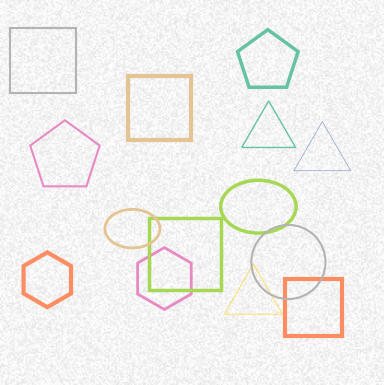[{"shape": "triangle", "thickness": 1, "radius": 0.4, "center": [0.698, 0.657]}, {"shape": "pentagon", "thickness": 2.5, "radius": 0.41, "center": [0.696, 0.84]}, {"shape": "hexagon", "thickness": 3, "radius": 0.36, "center": [0.123, 0.273]}, {"shape": "square", "thickness": 3, "radius": 0.37, "center": [0.814, 0.202]}, {"shape": "triangle", "thickness": 0.5, "radius": 0.43, "center": [0.837, 0.599]}, {"shape": "hexagon", "thickness": 2, "radius": 0.4, "center": [0.427, 0.277]}, {"shape": "pentagon", "thickness": 1.5, "radius": 0.47, "center": [0.169, 0.593]}, {"shape": "oval", "thickness": 2.5, "radius": 0.49, "center": [0.671, 0.463]}, {"shape": "square", "thickness": 2.5, "radius": 0.47, "center": [0.482, 0.341]}, {"shape": "triangle", "thickness": 0.5, "radius": 0.43, "center": [0.658, 0.228]}, {"shape": "oval", "thickness": 2, "radius": 0.36, "center": [0.344, 0.406]}, {"shape": "square", "thickness": 3, "radius": 0.41, "center": [0.415, 0.719]}, {"shape": "circle", "thickness": 1.5, "radius": 0.48, "center": [0.749, 0.32]}, {"shape": "square", "thickness": 1.5, "radius": 0.43, "center": [0.112, 0.843]}]